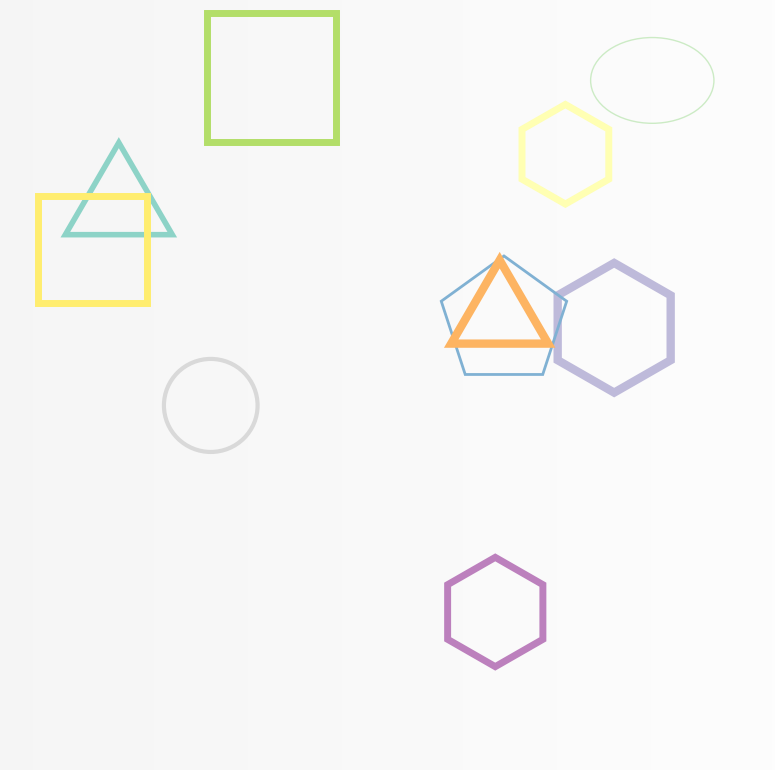[{"shape": "triangle", "thickness": 2, "radius": 0.4, "center": [0.153, 0.735]}, {"shape": "hexagon", "thickness": 2.5, "radius": 0.32, "center": [0.73, 0.8]}, {"shape": "hexagon", "thickness": 3, "radius": 0.42, "center": [0.792, 0.574]}, {"shape": "pentagon", "thickness": 1, "radius": 0.43, "center": [0.65, 0.582]}, {"shape": "triangle", "thickness": 3, "radius": 0.36, "center": [0.645, 0.59]}, {"shape": "square", "thickness": 2.5, "radius": 0.42, "center": [0.35, 0.899]}, {"shape": "circle", "thickness": 1.5, "radius": 0.3, "center": [0.272, 0.473]}, {"shape": "hexagon", "thickness": 2.5, "radius": 0.35, "center": [0.639, 0.205]}, {"shape": "oval", "thickness": 0.5, "radius": 0.4, "center": [0.842, 0.896]}, {"shape": "square", "thickness": 2.5, "radius": 0.35, "center": [0.119, 0.676]}]